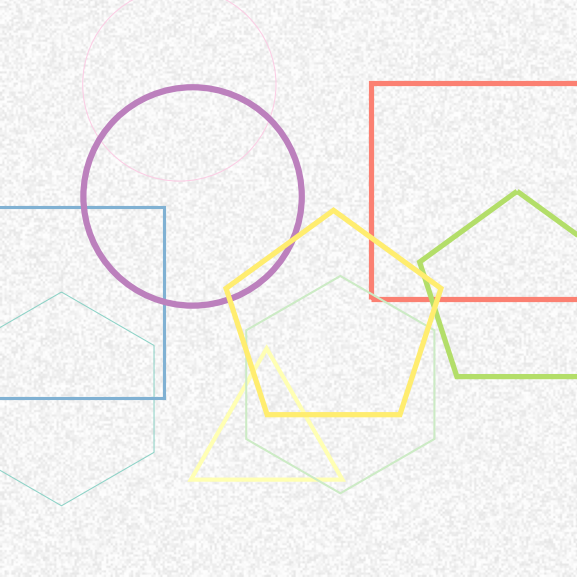[{"shape": "hexagon", "thickness": 0.5, "radius": 0.93, "center": [0.106, 0.308]}, {"shape": "triangle", "thickness": 2, "radius": 0.76, "center": [0.462, 0.244]}, {"shape": "square", "thickness": 2.5, "radius": 0.94, "center": [0.829, 0.668]}, {"shape": "square", "thickness": 1.5, "radius": 0.82, "center": [0.119, 0.476]}, {"shape": "pentagon", "thickness": 2.5, "radius": 0.89, "center": [0.895, 0.491]}, {"shape": "circle", "thickness": 0.5, "radius": 0.84, "center": [0.311, 0.853]}, {"shape": "circle", "thickness": 3, "radius": 0.95, "center": [0.333, 0.659]}, {"shape": "hexagon", "thickness": 1, "radius": 0.94, "center": [0.589, 0.333]}, {"shape": "pentagon", "thickness": 2.5, "radius": 0.98, "center": [0.578, 0.439]}]